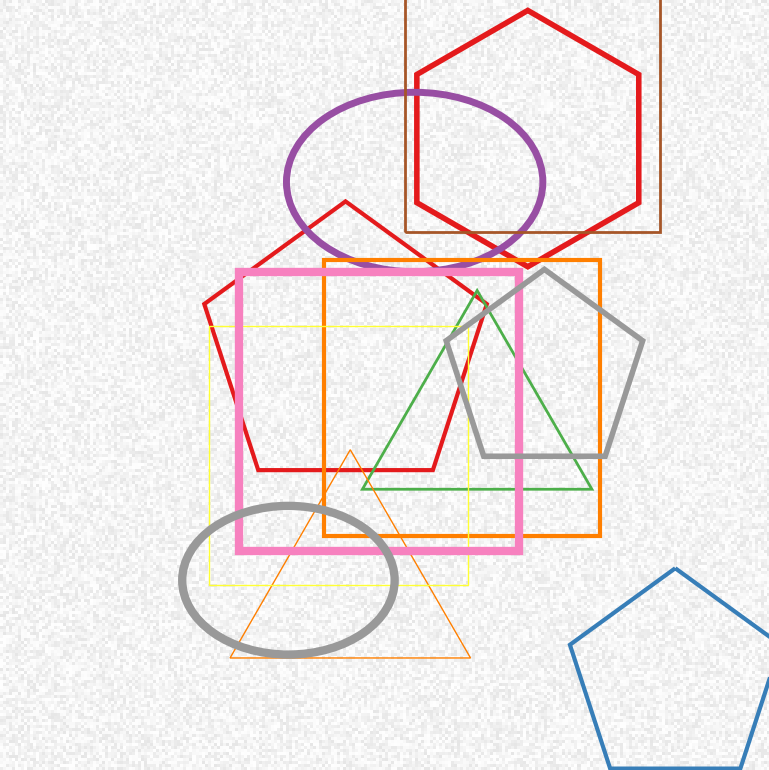[{"shape": "hexagon", "thickness": 2, "radius": 0.83, "center": [0.685, 0.82]}, {"shape": "pentagon", "thickness": 1.5, "radius": 0.96, "center": [0.449, 0.546]}, {"shape": "pentagon", "thickness": 1.5, "radius": 0.72, "center": [0.877, 0.118]}, {"shape": "triangle", "thickness": 1, "radius": 0.86, "center": [0.62, 0.451]}, {"shape": "oval", "thickness": 2.5, "radius": 0.83, "center": [0.539, 0.764]}, {"shape": "triangle", "thickness": 0.5, "radius": 0.9, "center": [0.455, 0.236]}, {"shape": "square", "thickness": 1.5, "radius": 0.9, "center": [0.6, 0.483]}, {"shape": "square", "thickness": 0.5, "radius": 0.84, "center": [0.44, 0.408]}, {"shape": "square", "thickness": 1, "radius": 0.83, "center": [0.692, 0.864]}, {"shape": "square", "thickness": 3, "radius": 0.91, "center": [0.492, 0.465]}, {"shape": "pentagon", "thickness": 2, "radius": 0.67, "center": [0.707, 0.516]}, {"shape": "oval", "thickness": 3, "radius": 0.69, "center": [0.375, 0.246]}]